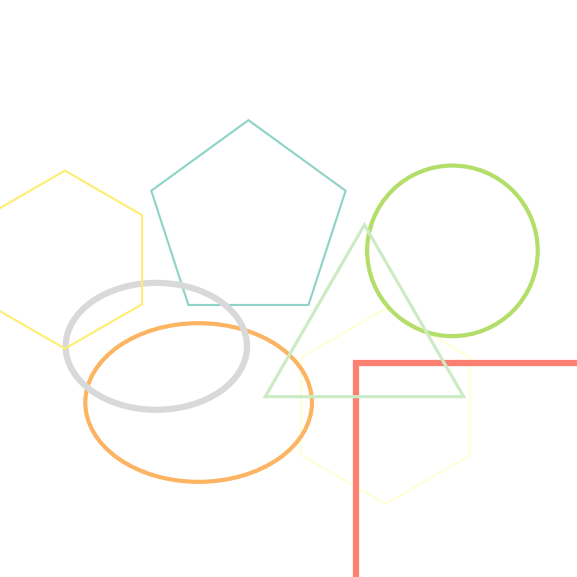[{"shape": "pentagon", "thickness": 1, "radius": 0.88, "center": [0.43, 0.614]}, {"shape": "hexagon", "thickness": 0.5, "radius": 0.85, "center": [0.668, 0.296]}, {"shape": "square", "thickness": 3, "radius": 0.97, "center": [0.81, 0.176]}, {"shape": "oval", "thickness": 2, "radius": 0.98, "center": [0.344, 0.302]}, {"shape": "circle", "thickness": 2, "radius": 0.74, "center": [0.783, 0.565]}, {"shape": "oval", "thickness": 3, "radius": 0.78, "center": [0.271, 0.399]}, {"shape": "triangle", "thickness": 1.5, "radius": 0.99, "center": [0.631, 0.411]}, {"shape": "hexagon", "thickness": 1, "radius": 0.77, "center": [0.112, 0.55]}]